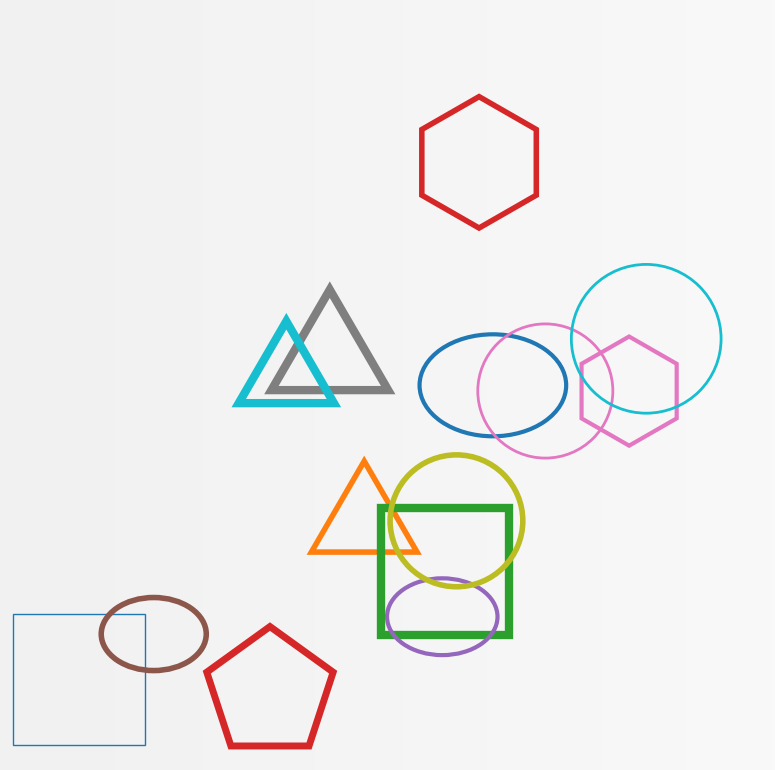[{"shape": "square", "thickness": 0.5, "radius": 0.43, "center": [0.102, 0.118]}, {"shape": "oval", "thickness": 1.5, "radius": 0.47, "center": [0.636, 0.5]}, {"shape": "triangle", "thickness": 2, "radius": 0.39, "center": [0.47, 0.322]}, {"shape": "square", "thickness": 3, "radius": 0.41, "center": [0.574, 0.258]}, {"shape": "pentagon", "thickness": 2.5, "radius": 0.43, "center": [0.348, 0.101]}, {"shape": "hexagon", "thickness": 2, "radius": 0.43, "center": [0.618, 0.789]}, {"shape": "oval", "thickness": 1.5, "radius": 0.36, "center": [0.571, 0.199]}, {"shape": "oval", "thickness": 2, "radius": 0.34, "center": [0.198, 0.177]}, {"shape": "circle", "thickness": 1, "radius": 0.44, "center": [0.704, 0.492]}, {"shape": "hexagon", "thickness": 1.5, "radius": 0.35, "center": [0.812, 0.492]}, {"shape": "triangle", "thickness": 3, "radius": 0.43, "center": [0.426, 0.537]}, {"shape": "circle", "thickness": 2, "radius": 0.43, "center": [0.589, 0.324]}, {"shape": "circle", "thickness": 1, "radius": 0.48, "center": [0.834, 0.56]}, {"shape": "triangle", "thickness": 3, "radius": 0.35, "center": [0.369, 0.512]}]